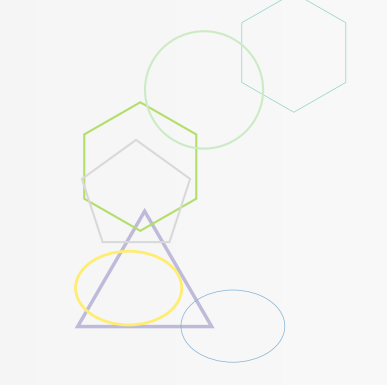[{"shape": "hexagon", "thickness": 0.5, "radius": 0.78, "center": [0.758, 0.863]}, {"shape": "triangle", "thickness": 2.5, "radius": 1.0, "center": [0.373, 0.252]}, {"shape": "oval", "thickness": 0.5, "radius": 0.67, "center": [0.601, 0.153]}, {"shape": "hexagon", "thickness": 1.5, "radius": 0.83, "center": [0.362, 0.567]}, {"shape": "pentagon", "thickness": 1.5, "radius": 0.73, "center": [0.351, 0.49]}, {"shape": "circle", "thickness": 1.5, "radius": 0.76, "center": [0.527, 0.766]}, {"shape": "oval", "thickness": 2, "radius": 0.68, "center": [0.332, 0.252]}]